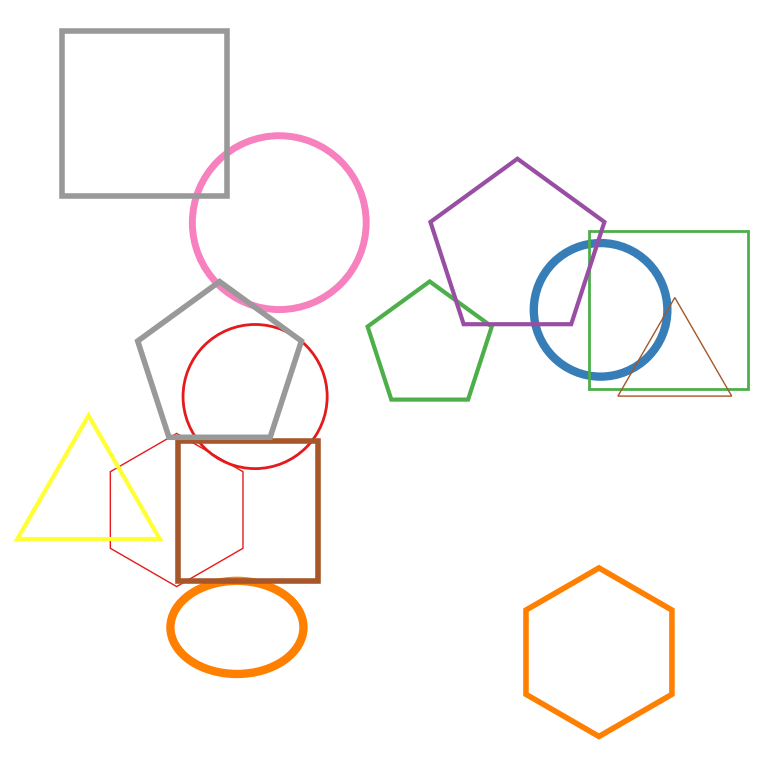[{"shape": "hexagon", "thickness": 0.5, "radius": 0.5, "center": [0.229, 0.338]}, {"shape": "circle", "thickness": 1, "radius": 0.47, "center": [0.331, 0.485]}, {"shape": "circle", "thickness": 3, "radius": 0.43, "center": [0.78, 0.598]}, {"shape": "pentagon", "thickness": 1.5, "radius": 0.42, "center": [0.558, 0.55]}, {"shape": "square", "thickness": 1, "radius": 0.51, "center": [0.868, 0.598]}, {"shape": "pentagon", "thickness": 1.5, "radius": 0.59, "center": [0.672, 0.675]}, {"shape": "hexagon", "thickness": 2, "radius": 0.55, "center": [0.778, 0.153]}, {"shape": "oval", "thickness": 3, "radius": 0.43, "center": [0.308, 0.185]}, {"shape": "triangle", "thickness": 1.5, "radius": 0.53, "center": [0.115, 0.353]}, {"shape": "square", "thickness": 2, "radius": 0.45, "center": [0.322, 0.336]}, {"shape": "triangle", "thickness": 0.5, "radius": 0.43, "center": [0.876, 0.528]}, {"shape": "circle", "thickness": 2.5, "radius": 0.56, "center": [0.363, 0.711]}, {"shape": "pentagon", "thickness": 2, "radius": 0.56, "center": [0.285, 0.523]}, {"shape": "square", "thickness": 2, "radius": 0.54, "center": [0.188, 0.853]}]